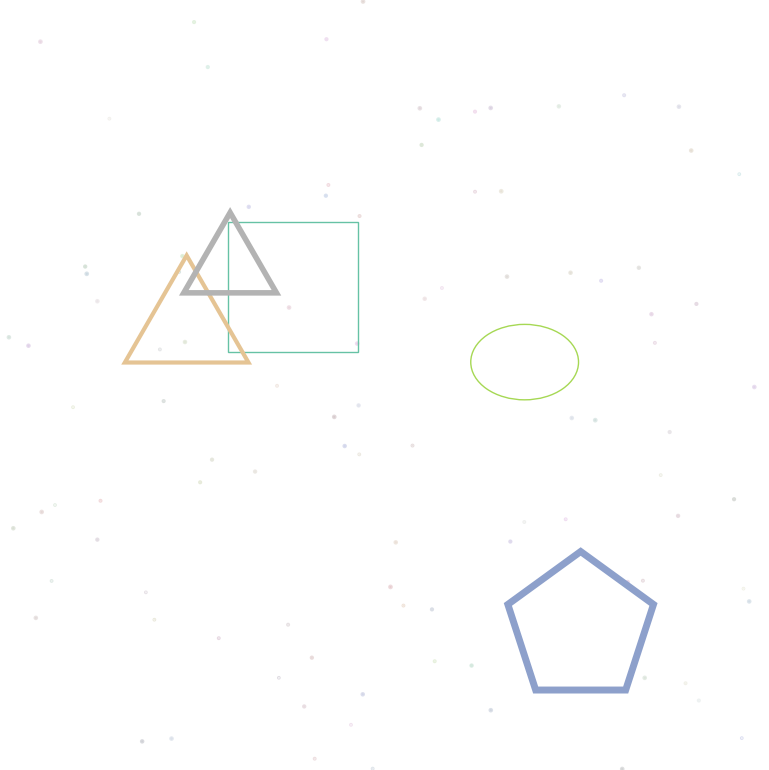[{"shape": "square", "thickness": 0.5, "radius": 0.42, "center": [0.381, 0.628]}, {"shape": "pentagon", "thickness": 2.5, "radius": 0.5, "center": [0.754, 0.184]}, {"shape": "oval", "thickness": 0.5, "radius": 0.35, "center": [0.681, 0.53]}, {"shape": "triangle", "thickness": 1.5, "radius": 0.46, "center": [0.242, 0.576]}, {"shape": "triangle", "thickness": 2, "radius": 0.35, "center": [0.299, 0.654]}]